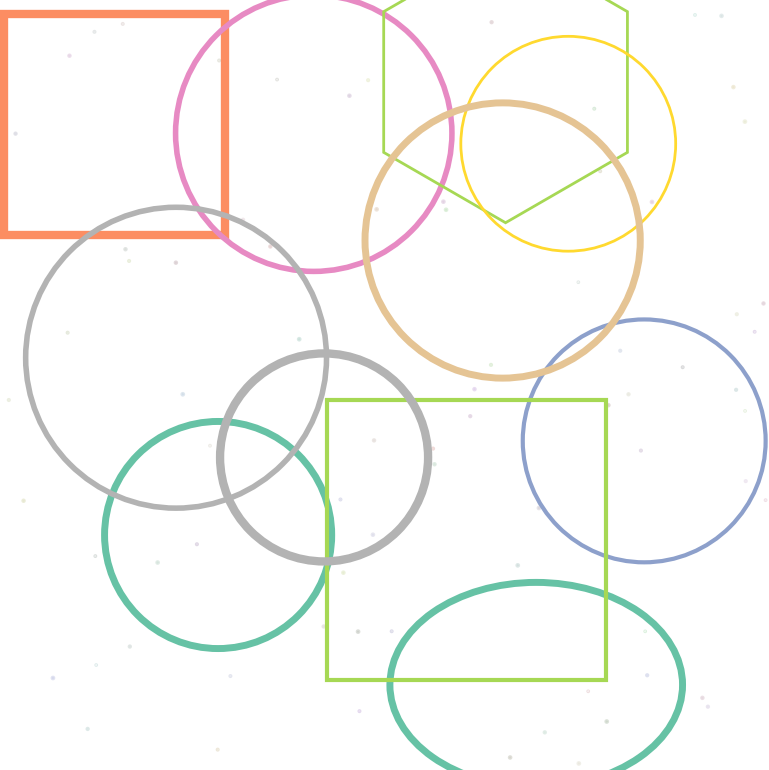[{"shape": "oval", "thickness": 2.5, "radius": 0.95, "center": [0.696, 0.111]}, {"shape": "circle", "thickness": 2.5, "radius": 0.74, "center": [0.283, 0.305]}, {"shape": "square", "thickness": 3, "radius": 0.72, "center": [0.149, 0.838]}, {"shape": "circle", "thickness": 1.5, "radius": 0.79, "center": [0.837, 0.427]}, {"shape": "circle", "thickness": 2, "radius": 0.9, "center": [0.407, 0.827]}, {"shape": "square", "thickness": 1.5, "radius": 0.91, "center": [0.606, 0.299]}, {"shape": "hexagon", "thickness": 1, "radius": 0.91, "center": [0.657, 0.893]}, {"shape": "circle", "thickness": 1, "radius": 0.7, "center": [0.738, 0.813]}, {"shape": "circle", "thickness": 2.5, "radius": 0.89, "center": [0.653, 0.688]}, {"shape": "circle", "thickness": 2, "radius": 0.98, "center": [0.229, 0.535]}, {"shape": "circle", "thickness": 3, "radius": 0.68, "center": [0.421, 0.406]}]